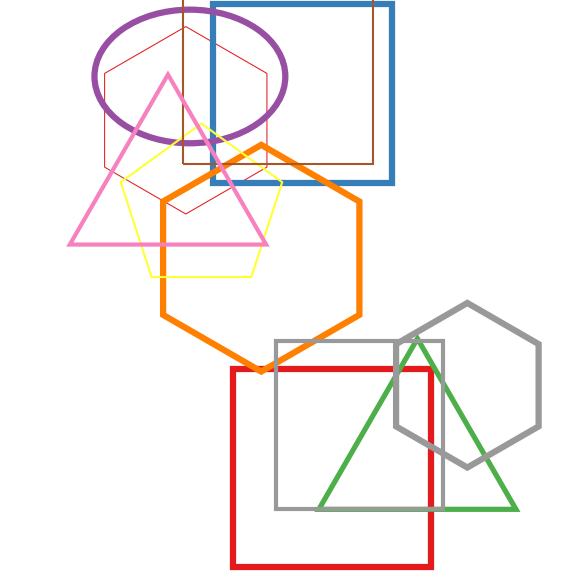[{"shape": "square", "thickness": 3, "radius": 0.86, "center": [0.574, 0.189]}, {"shape": "hexagon", "thickness": 0.5, "radius": 0.81, "center": [0.322, 0.791]}, {"shape": "square", "thickness": 3, "radius": 0.77, "center": [0.524, 0.837]}, {"shape": "triangle", "thickness": 2.5, "radius": 0.99, "center": [0.723, 0.216]}, {"shape": "oval", "thickness": 3, "radius": 0.83, "center": [0.329, 0.867]}, {"shape": "hexagon", "thickness": 3, "radius": 0.98, "center": [0.452, 0.552]}, {"shape": "pentagon", "thickness": 1, "radius": 0.73, "center": [0.349, 0.638]}, {"shape": "square", "thickness": 1, "radius": 0.82, "center": [0.481, 0.881]}, {"shape": "triangle", "thickness": 2, "radius": 0.98, "center": [0.291, 0.674]}, {"shape": "hexagon", "thickness": 3, "radius": 0.71, "center": [0.809, 0.332]}, {"shape": "square", "thickness": 2, "radius": 0.73, "center": [0.622, 0.263]}]